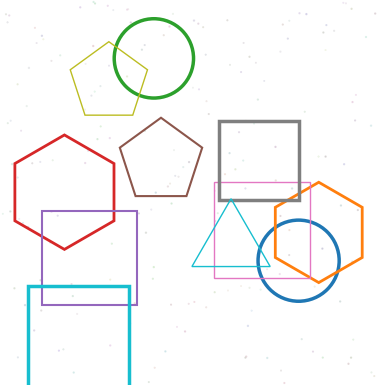[{"shape": "circle", "thickness": 2.5, "radius": 0.53, "center": [0.776, 0.323]}, {"shape": "hexagon", "thickness": 2, "radius": 0.65, "center": [0.828, 0.396]}, {"shape": "circle", "thickness": 2.5, "radius": 0.52, "center": [0.4, 0.848]}, {"shape": "hexagon", "thickness": 2, "radius": 0.74, "center": [0.167, 0.501]}, {"shape": "square", "thickness": 1.5, "radius": 0.61, "center": [0.233, 0.331]}, {"shape": "pentagon", "thickness": 1.5, "radius": 0.56, "center": [0.418, 0.582]}, {"shape": "square", "thickness": 1, "radius": 0.62, "center": [0.681, 0.402]}, {"shape": "square", "thickness": 2.5, "radius": 0.52, "center": [0.673, 0.583]}, {"shape": "pentagon", "thickness": 1, "radius": 0.53, "center": [0.283, 0.786]}, {"shape": "square", "thickness": 2.5, "radius": 0.66, "center": [0.204, 0.126]}, {"shape": "triangle", "thickness": 1, "radius": 0.59, "center": [0.6, 0.366]}]